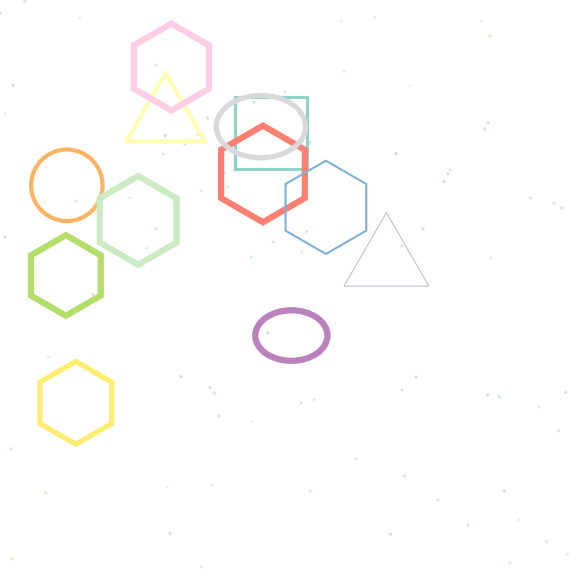[{"shape": "square", "thickness": 1.5, "radius": 0.31, "center": [0.47, 0.768]}, {"shape": "triangle", "thickness": 2, "radius": 0.39, "center": [0.287, 0.794]}, {"shape": "triangle", "thickness": 0.5, "radius": 0.42, "center": [0.669, 0.546]}, {"shape": "hexagon", "thickness": 3, "radius": 0.42, "center": [0.455, 0.698]}, {"shape": "hexagon", "thickness": 1, "radius": 0.4, "center": [0.564, 0.64]}, {"shape": "circle", "thickness": 2, "radius": 0.31, "center": [0.116, 0.678]}, {"shape": "hexagon", "thickness": 3, "radius": 0.35, "center": [0.114, 0.522]}, {"shape": "hexagon", "thickness": 3, "radius": 0.38, "center": [0.297, 0.883]}, {"shape": "oval", "thickness": 2.5, "radius": 0.39, "center": [0.452, 0.78]}, {"shape": "oval", "thickness": 3, "radius": 0.31, "center": [0.505, 0.418]}, {"shape": "hexagon", "thickness": 3, "radius": 0.38, "center": [0.239, 0.618]}, {"shape": "hexagon", "thickness": 2.5, "radius": 0.36, "center": [0.131, 0.302]}]